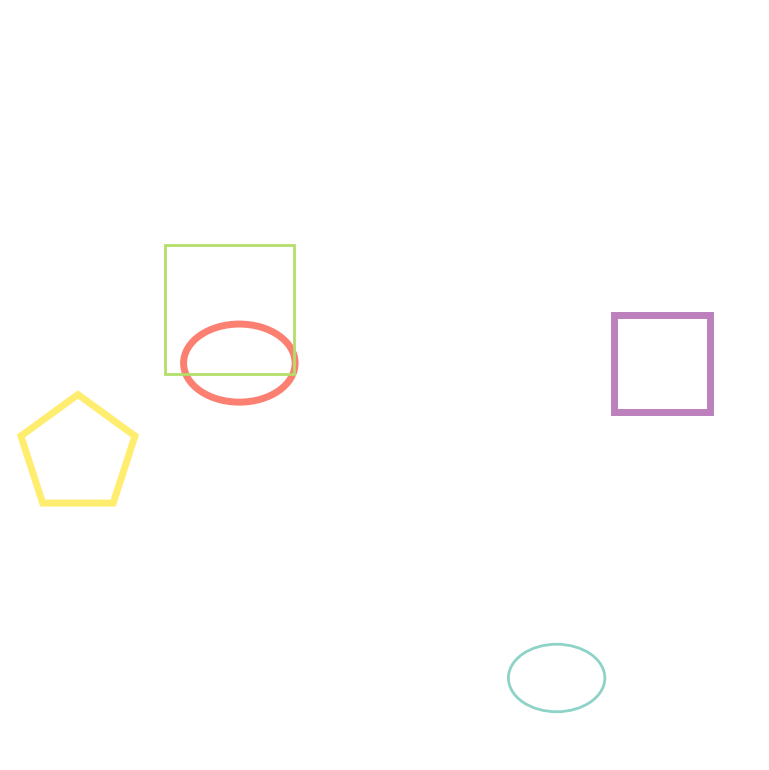[{"shape": "oval", "thickness": 1, "radius": 0.31, "center": [0.723, 0.119]}, {"shape": "oval", "thickness": 2.5, "radius": 0.36, "center": [0.311, 0.528]}, {"shape": "square", "thickness": 1, "radius": 0.42, "center": [0.298, 0.599]}, {"shape": "square", "thickness": 2.5, "radius": 0.31, "center": [0.86, 0.528]}, {"shape": "pentagon", "thickness": 2.5, "radius": 0.39, "center": [0.101, 0.41]}]